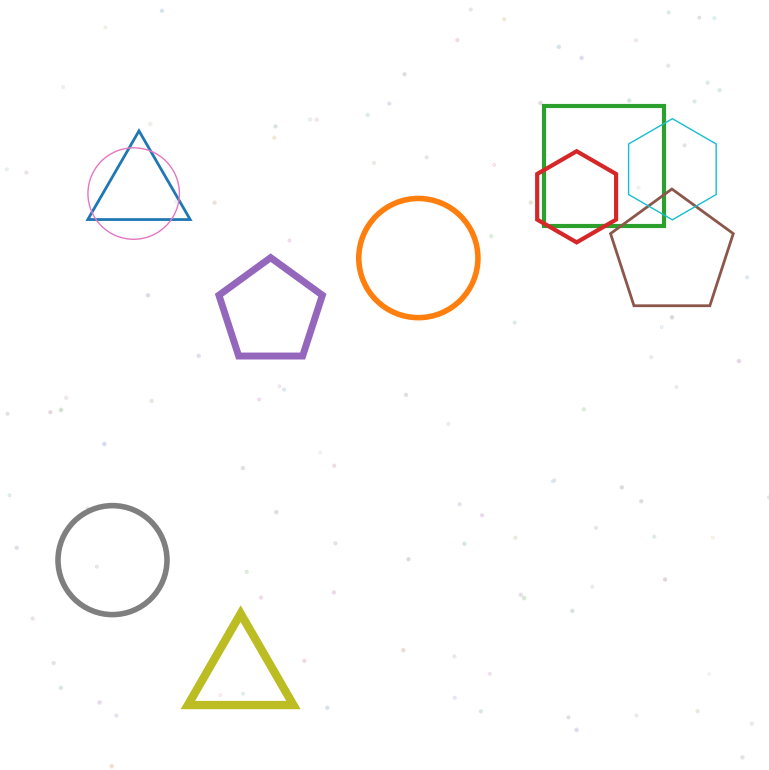[{"shape": "triangle", "thickness": 1, "radius": 0.38, "center": [0.181, 0.753]}, {"shape": "circle", "thickness": 2, "radius": 0.39, "center": [0.543, 0.665]}, {"shape": "square", "thickness": 1.5, "radius": 0.39, "center": [0.784, 0.785]}, {"shape": "hexagon", "thickness": 1.5, "radius": 0.3, "center": [0.749, 0.744]}, {"shape": "pentagon", "thickness": 2.5, "radius": 0.35, "center": [0.351, 0.595]}, {"shape": "pentagon", "thickness": 1, "radius": 0.42, "center": [0.873, 0.671]}, {"shape": "circle", "thickness": 0.5, "radius": 0.3, "center": [0.174, 0.749]}, {"shape": "circle", "thickness": 2, "radius": 0.35, "center": [0.146, 0.273]}, {"shape": "triangle", "thickness": 3, "radius": 0.4, "center": [0.313, 0.124]}, {"shape": "hexagon", "thickness": 0.5, "radius": 0.33, "center": [0.873, 0.78]}]